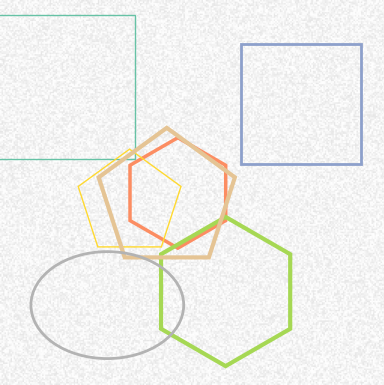[{"shape": "square", "thickness": 1, "radius": 0.93, "center": [0.165, 0.774]}, {"shape": "hexagon", "thickness": 2.5, "radius": 0.72, "center": [0.462, 0.499]}, {"shape": "square", "thickness": 2, "radius": 0.78, "center": [0.781, 0.731]}, {"shape": "hexagon", "thickness": 3, "radius": 0.97, "center": [0.586, 0.243]}, {"shape": "pentagon", "thickness": 1, "radius": 0.7, "center": [0.337, 0.472]}, {"shape": "pentagon", "thickness": 3, "radius": 0.93, "center": [0.433, 0.482]}, {"shape": "oval", "thickness": 2, "radius": 0.99, "center": [0.279, 0.208]}]